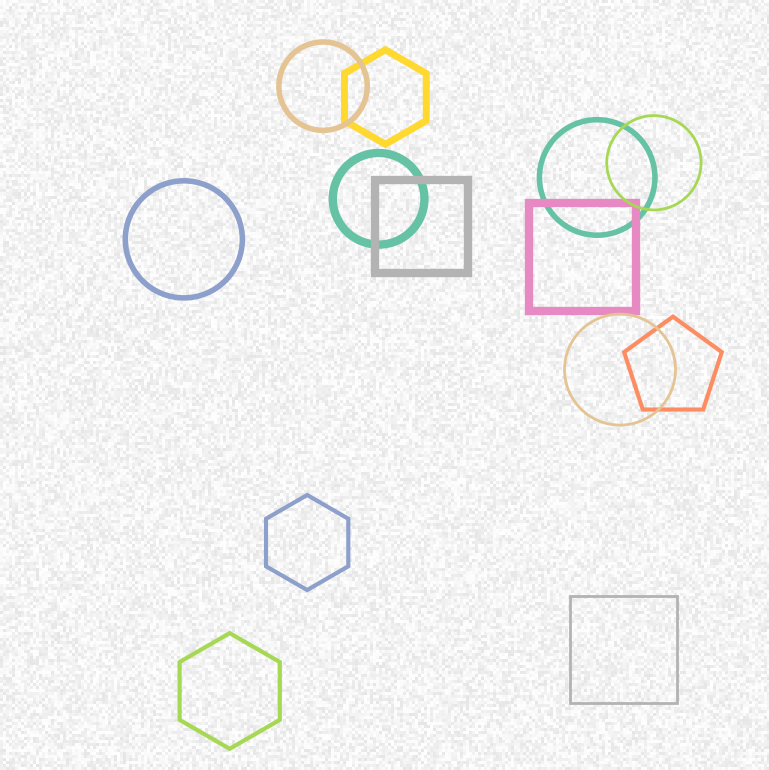[{"shape": "circle", "thickness": 2, "radius": 0.38, "center": [0.776, 0.77]}, {"shape": "circle", "thickness": 3, "radius": 0.3, "center": [0.492, 0.742]}, {"shape": "pentagon", "thickness": 1.5, "radius": 0.33, "center": [0.874, 0.522]}, {"shape": "hexagon", "thickness": 1.5, "radius": 0.31, "center": [0.399, 0.295]}, {"shape": "circle", "thickness": 2, "radius": 0.38, "center": [0.239, 0.689]}, {"shape": "square", "thickness": 3, "radius": 0.35, "center": [0.757, 0.666]}, {"shape": "hexagon", "thickness": 1.5, "radius": 0.38, "center": [0.298, 0.103]}, {"shape": "circle", "thickness": 1, "radius": 0.31, "center": [0.849, 0.789]}, {"shape": "hexagon", "thickness": 2.5, "radius": 0.31, "center": [0.5, 0.874]}, {"shape": "circle", "thickness": 2, "radius": 0.29, "center": [0.42, 0.888]}, {"shape": "circle", "thickness": 1, "radius": 0.36, "center": [0.805, 0.52]}, {"shape": "square", "thickness": 3, "radius": 0.3, "center": [0.547, 0.706]}, {"shape": "square", "thickness": 1, "radius": 0.35, "center": [0.81, 0.157]}]